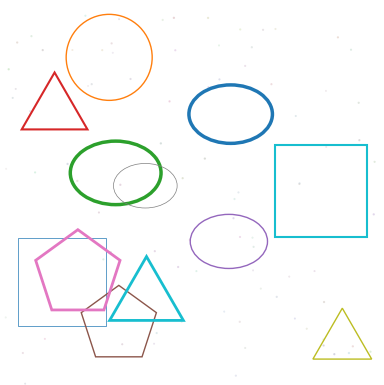[{"shape": "square", "thickness": 0.5, "radius": 0.57, "center": [0.161, 0.267]}, {"shape": "oval", "thickness": 2.5, "radius": 0.54, "center": [0.599, 0.704]}, {"shape": "circle", "thickness": 1, "radius": 0.56, "center": [0.284, 0.851]}, {"shape": "oval", "thickness": 2.5, "radius": 0.59, "center": [0.3, 0.551]}, {"shape": "triangle", "thickness": 1.5, "radius": 0.49, "center": [0.142, 0.713]}, {"shape": "oval", "thickness": 1, "radius": 0.5, "center": [0.594, 0.373]}, {"shape": "pentagon", "thickness": 1, "radius": 0.51, "center": [0.309, 0.156]}, {"shape": "pentagon", "thickness": 2, "radius": 0.58, "center": [0.202, 0.288]}, {"shape": "oval", "thickness": 0.5, "radius": 0.41, "center": [0.377, 0.518]}, {"shape": "triangle", "thickness": 1, "radius": 0.44, "center": [0.889, 0.111]}, {"shape": "square", "thickness": 1.5, "radius": 0.6, "center": [0.835, 0.504]}, {"shape": "triangle", "thickness": 2, "radius": 0.55, "center": [0.381, 0.223]}]